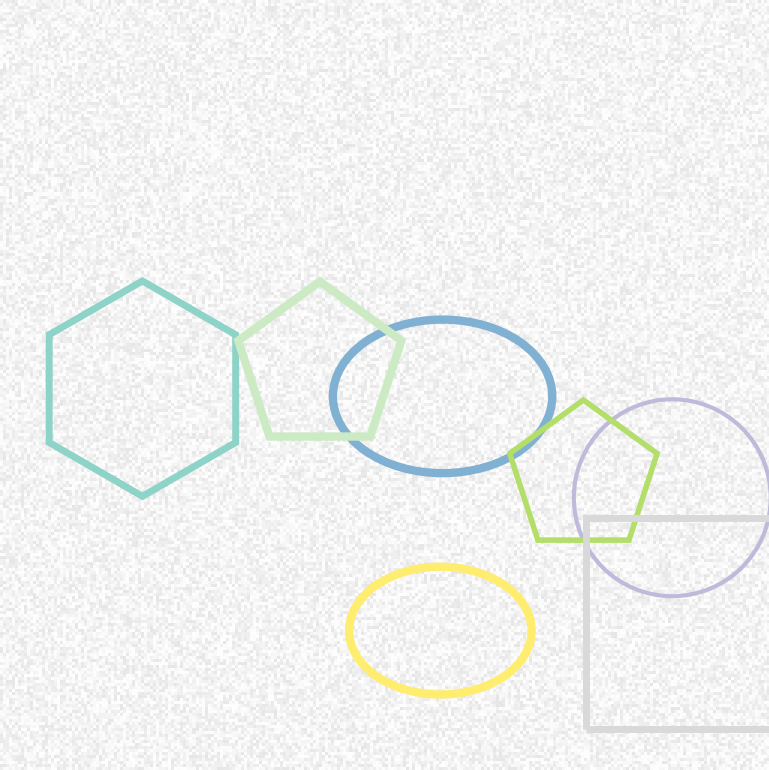[{"shape": "hexagon", "thickness": 2.5, "radius": 0.7, "center": [0.185, 0.495]}, {"shape": "circle", "thickness": 1.5, "radius": 0.64, "center": [0.873, 0.354]}, {"shape": "oval", "thickness": 3, "radius": 0.71, "center": [0.575, 0.485]}, {"shape": "pentagon", "thickness": 2, "radius": 0.5, "center": [0.758, 0.38]}, {"shape": "square", "thickness": 2.5, "radius": 0.69, "center": [0.898, 0.19]}, {"shape": "pentagon", "thickness": 3, "radius": 0.56, "center": [0.415, 0.523]}, {"shape": "oval", "thickness": 3, "radius": 0.59, "center": [0.572, 0.181]}]